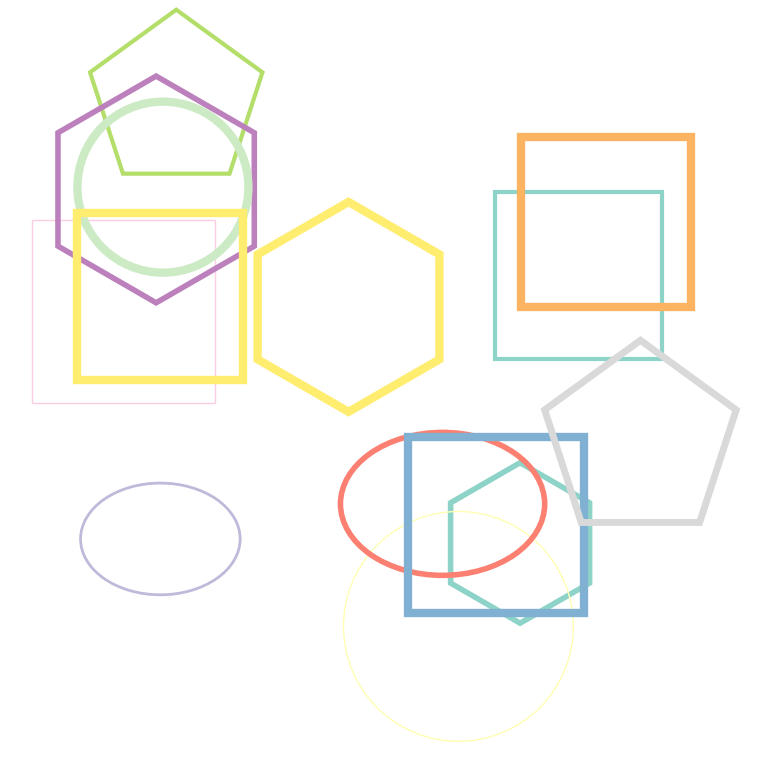[{"shape": "hexagon", "thickness": 2, "radius": 0.52, "center": [0.675, 0.295]}, {"shape": "square", "thickness": 1.5, "radius": 0.54, "center": [0.752, 0.642]}, {"shape": "circle", "thickness": 0.5, "radius": 0.75, "center": [0.595, 0.186]}, {"shape": "oval", "thickness": 1, "radius": 0.52, "center": [0.208, 0.3]}, {"shape": "oval", "thickness": 2, "radius": 0.66, "center": [0.575, 0.346]}, {"shape": "square", "thickness": 3, "radius": 0.57, "center": [0.644, 0.318]}, {"shape": "square", "thickness": 3, "radius": 0.55, "center": [0.788, 0.711]}, {"shape": "pentagon", "thickness": 1.5, "radius": 0.59, "center": [0.229, 0.87]}, {"shape": "square", "thickness": 0.5, "radius": 0.59, "center": [0.16, 0.595]}, {"shape": "pentagon", "thickness": 2.5, "radius": 0.65, "center": [0.832, 0.427]}, {"shape": "hexagon", "thickness": 2, "radius": 0.74, "center": [0.203, 0.754]}, {"shape": "circle", "thickness": 3, "radius": 0.56, "center": [0.212, 0.757]}, {"shape": "hexagon", "thickness": 3, "radius": 0.68, "center": [0.453, 0.601]}, {"shape": "square", "thickness": 3, "radius": 0.54, "center": [0.208, 0.615]}]